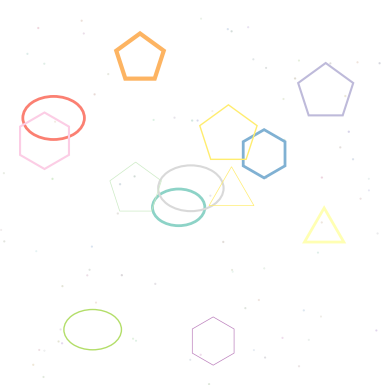[{"shape": "oval", "thickness": 2, "radius": 0.34, "center": [0.464, 0.461]}, {"shape": "triangle", "thickness": 2, "radius": 0.3, "center": [0.842, 0.401]}, {"shape": "pentagon", "thickness": 1.5, "radius": 0.38, "center": [0.846, 0.761]}, {"shape": "oval", "thickness": 2, "radius": 0.4, "center": [0.139, 0.694]}, {"shape": "hexagon", "thickness": 2, "radius": 0.31, "center": [0.686, 0.601]}, {"shape": "pentagon", "thickness": 3, "radius": 0.32, "center": [0.364, 0.848]}, {"shape": "oval", "thickness": 1, "radius": 0.37, "center": [0.241, 0.144]}, {"shape": "hexagon", "thickness": 1.5, "radius": 0.37, "center": [0.116, 0.634]}, {"shape": "oval", "thickness": 1.5, "radius": 0.42, "center": [0.496, 0.511]}, {"shape": "hexagon", "thickness": 0.5, "radius": 0.31, "center": [0.554, 0.114]}, {"shape": "pentagon", "thickness": 0.5, "radius": 0.35, "center": [0.352, 0.509]}, {"shape": "triangle", "thickness": 0.5, "radius": 0.34, "center": [0.601, 0.5]}, {"shape": "pentagon", "thickness": 1, "radius": 0.39, "center": [0.593, 0.649]}]